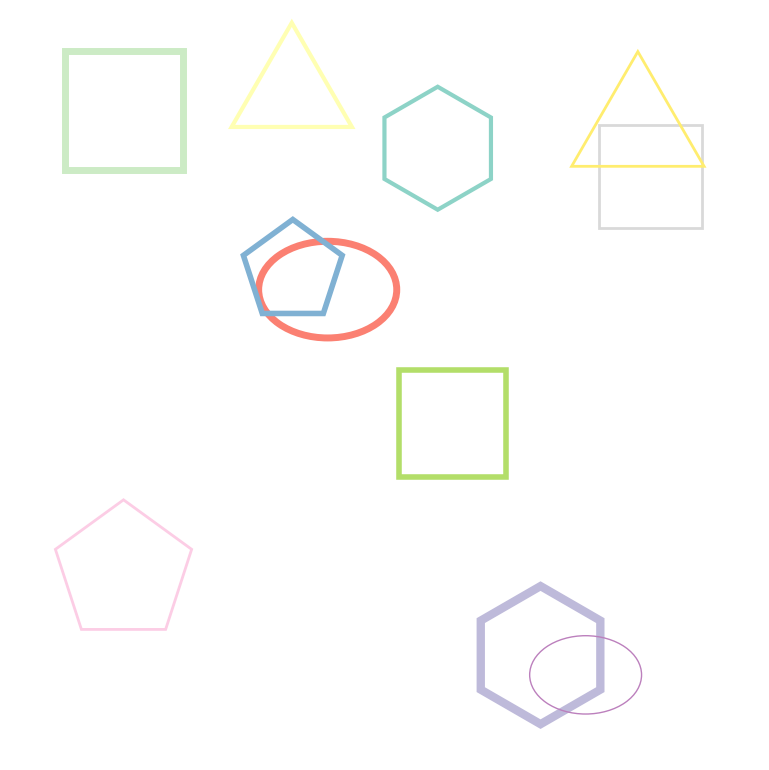[{"shape": "hexagon", "thickness": 1.5, "radius": 0.4, "center": [0.568, 0.807]}, {"shape": "triangle", "thickness": 1.5, "radius": 0.45, "center": [0.379, 0.88]}, {"shape": "hexagon", "thickness": 3, "radius": 0.45, "center": [0.702, 0.149]}, {"shape": "oval", "thickness": 2.5, "radius": 0.45, "center": [0.426, 0.624]}, {"shape": "pentagon", "thickness": 2, "radius": 0.34, "center": [0.38, 0.647]}, {"shape": "square", "thickness": 2, "radius": 0.35, "center": [0.587, 0.45]}, {"shape": "pentagon", "thickness": 1, "radius": 0.47, "center": [0.16, 0.258]}, {"shape": "square", "thickness": 1, "radius": 0.33, "center": [0.845, 0.77]}, {"shape": "oval", "thickness": 0.5, "radius": 0.36, "center": [0.761, 0.124]}, {"shape": "square", "thickness": 2.5, "radius": 0.39, "center": [0.161, 0.857]}, {"shape": "triangle", "thickness": 1, "radius": 0.5, "center": [0.828, 0.834]}]